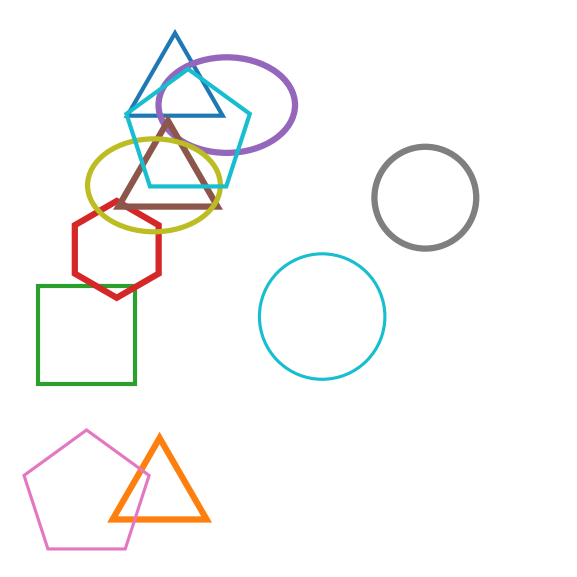[{"shape": "triangle", "thickness": 2, "radius": 0.48, "center": [0.303, 0.846]}, {"shape": "triangle", "thickness": 3, "radius": 0.47, "center": [0.276, 0.147]}, {"shape": "square", "thickness": 2, "radius": 0.42, "center": [0.149, 0.419]}, {"shape": "hexagon", "thickness": 3, "radius": 0.42, "center": [0.202, 0.567]}, {"shape": "oval", "thickness": 3, "radius": 0.59, "center": [0.393, 0.817]}, {"shape": "triangle", "thickness": 3, "radius": 0.5, "center": [0.291, 0.691]}, {"shape": "pentagon", "thickness": 1.5, "radius": 0.57, "center": [0.15, 0.141]}, {"shape": "circle", "thickness": 3, "radius": 0.44, "center": [0.737, 0.657]}, {"shape": "oval", "thickness": 2.5, "radius": 0.57, "center": [0.267, 0.678]}, {"shape": "pentagon", "thickness": 2, "radius": 0.56, "center": [0.326, 0.767]}, {"shape": "circle", "thickness": 1.5, "radius": 0.54, "center": [0.558, 0.451]}]